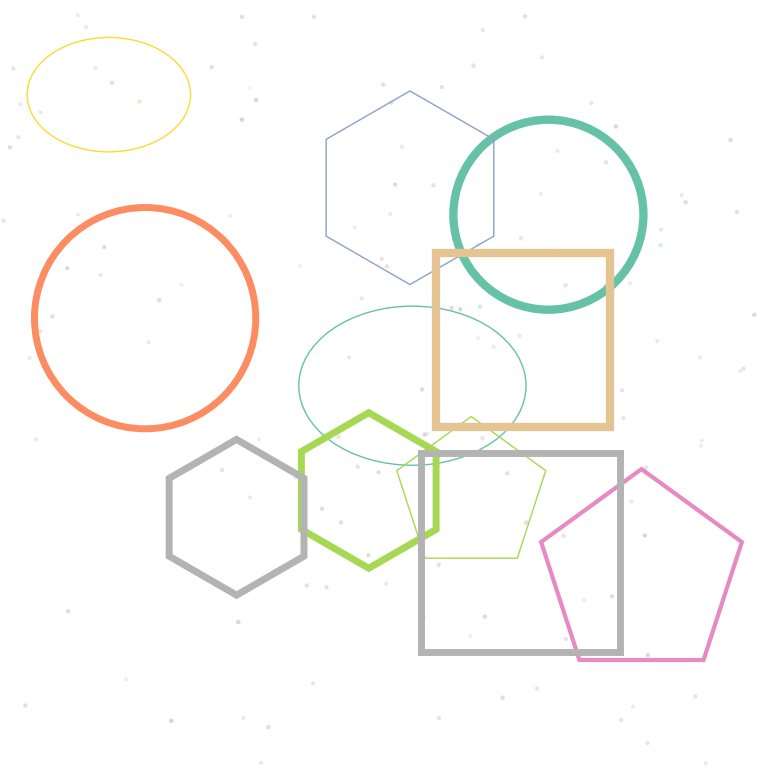[{"shape": "oval", "thickness": 0.5, "radius": 0.74, "center": [0.536, 0.499]}, {"shape": "circle", "thickness": 3, "radius": 0.62, "center": [0.712, 0.721]}, {"shape": "circle", "thickness": 2.5, "radius": 0.72, "center": [0.188, 0.587]}, {"shape": "hexagon", "thickness": 0.5, "radius": 0.63, "center": [0.532, 0.756]}, {"shape": "pentagon", "thickness": 1.5, "radius": 0.69, "center": [0.833, 0.254]}, {"shape": "pentagon", "thickness": 0.5, "radius": 0.51, "center": [0.612, 0.357]}, {"shape": "hexagon", "thickness": 2.5, "radius": 0.51, "center": [0.479, 0.363]}, {"shape": "oval", "thickness": 0.5, "radius": 0.53, "center": [0.141, 0.877]}, {"shape": "square", "thickness": 3, "radius": 0.57, "center": [0.679, 0.558]}, {"shape": "square", "thickness": 2.5, "radius": 0.65, "center": [0.676, 0.283]}, {"shape": "hexagon", "thickness": 2.5, "radius": 0.51, "center": [0.307, 0.328]}]